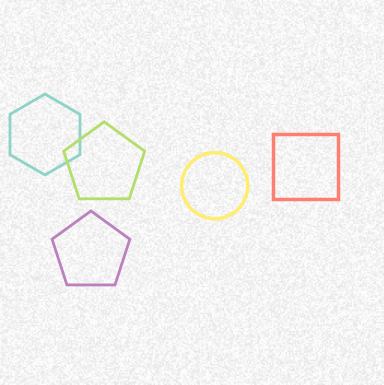[{"shape": "hexagon", "thickness": 2, "radius": 0.52, "center": [0.117, 0.651]}, {"shape": "square", "thickness": 2.5, "radius": 0.43, "center": [0.793, 0.568]}, {"shape": "pentagon", "thickness": 2, "radius": 0.55, "center": [0.271, 0.573]}, {"shape": "pentagon", "thickness": 2, "radius": 0.53, "center": [0.236, 0.346]}, {"shape": "circle", "thickness": 2.5, "radius": 0.43, "center": [0.558, 0.518]}]